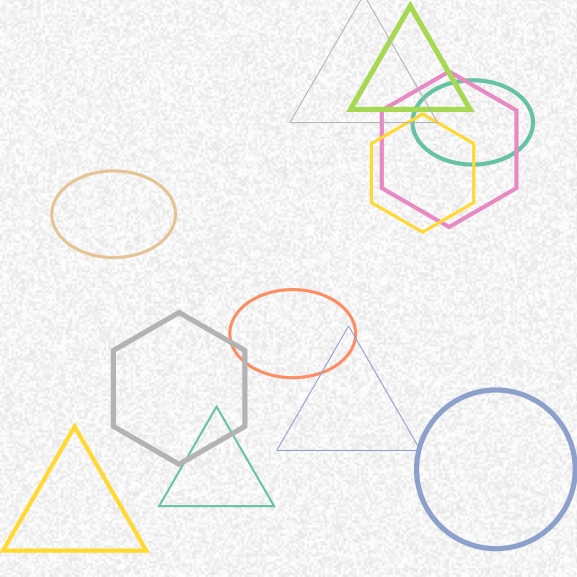[{"shape": "triangle", "thickness": 1, "radius": 0.57, "center": [0.375, 0.18]}, {"shape": "oval", "thickness": 2, "radius": 0.52, "center": [0.819, 0.787]}, {"shape": "oval", "thickness": 1.5, "radius": 0.54, "center": [0.507, 0.421]}, {"shape": "circle", "thickness": 2.5, "radius": 0.69, "center": [0.859, 0.186]}, {"shape": "triangle", "thickness": 0.5, "radius": 0.72, "center": [0.604, 0.291]}, {"shape": "hexagon", "thickness": 2, "radius": 0.67, "center": [0.778, 0.741]}, {"shape": "triangle", "thickness": 2.5, "radius": 0.6, "center": [0.71, 0.869]}, {"shape": "triangle", "thickness": 2, "radius": 0.72, "center": [0.129, 0.117]}, {"shape": "hexagon", "thickness": 1.5, "radius": 0.51, "center": [0.732, 0.699]}, {"shape": "oval", "thickness": 1.5, "radius": 0.54, "center": [0.197, 0.628]}, {"shape": "triangle", "thickness": 0.5, "radius": 0.74, "center": [0.63, 0.861]}, {"shape": "hexagon", "thickness": 2.5, "radius": 0.66, "center": [0.31, 0.327]}]